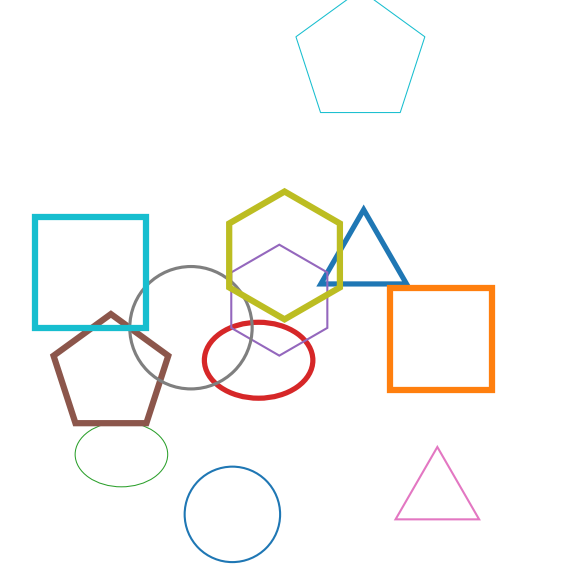[{"shape": "circle", "thickness": 1, "radius": 0.41, "center": [0.402, 0.108]}, {"shape": "triangle", "thickness": 2.5, "radius": 0.43, "center": [0.63, 0.55]}, {"shape": "square", "thickness": 3, "radius": 0.44, "center": [0.764, 0.412]}, {"shape": "oval", "thickness": 0.5, "radius": 0.4, "center": [0.21, 0.212]}, {"shape": "oval", "thickness": 2.5, "radius": 0.47, "center": [0.448, 0.375]}, {"shape": "hexagon", "thickness": 1, "radius": 0.48, "center": [0.484, 0.479]}, {"shape": "pentagon", "thickness": 3, "radius": 0.52, "center": [0.192, 0.351]}, {"shape": "triangle", "thickness": 1, "radius": 0.42, "center": [0.757, 0.142]}, {"shape": "circle", "thickness": 1.5, "radius": 0.53, "center": [0.331, 0.432]}, {"shape": "hexagon", "thickness": 3, "radius": 0.55, "center": [0.493, 0.557]}, {"shape": "pentagon", "thickness": 0.5, "radius": 0.59, "center": [0.624, 0.899]}, {"shape": "square", "thickness": 3, "radius": 0.48, "center": [0.156, 0.527]}]